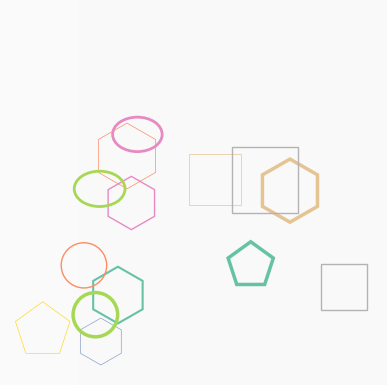[{"shape": "pentagon", "thickness": 2.5, "radius": 0.31, "center": [0.647, 0.311]}, {"shape": "hexagon", "thickness": 1.5, "radius": 0.37, "center": [0.304, 0.234]}, {"shape": "hexagon", "thickness": 0.5, "radius": 0.43, "center": [0.328, 0.595]}, {"shape": "circle", "thickness": 1, "radius": 0.29, "center": [0.217, 0.311]}, {"shape": "hexagon", "thickness": 0.5, "radius": 0.3, "center": [0.26, 0.113]}, {"shape": "oval", "thickness": 2, "radius": 0.32, "center": [0.355, 0.651]}, {"shape": "hexagon", "thickness": 1, "radius": 0.35, "center": [0.339, 0.473]}, {"shape": "oval", "thickness": 2, "radius": 0.33, "center": [0.257, 0.509]}, {"shape": "circle", "thickness": 2.5, "radius": 0.29, "center": [0.246, 0.183]}, {"shape": "pentagon", "thickness": 0.5, "radius": 0.37, "center": [0.11, 0.142]}, {"shape": "square", "thickness": 0.5, "radius": 0.33, "center": [0.555, 0.533]}, {"shape": "hexagon", "thickness": 2.5, "radius": 0.41, "center": [0.748, 0.505]}, {"shape": "square", "thickness": 1, "radius": 0.42, "center": [0.684, 0.533]}, {"shape": "square", "thickness": 1, "radius": 0.3, "center": [0.888, 0.253]}]